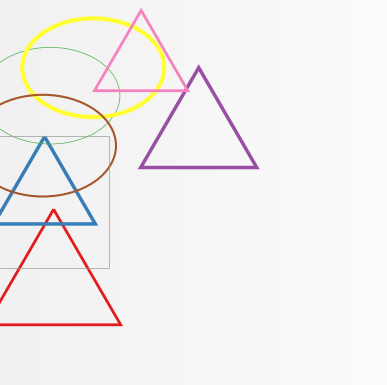[{"shape": "triangle", "thickness": 2, "radius": 1.0, "center": [0.138, 0.256]}, {"shape": "triangle", "thickness": 2.5, "radius": 0.76, "center": [0.115, 0.494]}, {"shape": "oval", "thickness": 0.5, "radius": 0.9, "center": [0.13, 0.751]}, {"shape": "triangle", "thickness": 2.5, "radius": 0.86, "center": [0.513, 0.651]}, {"shape": "oval", "thickness": 3, "radius": 0.92, "center": [0.241, 0.824]}, {"shape": "oval", "thickness": 1.5, "radius": 0.94, "center": [0.111, 0.622]}, {"shape": "triangle", "thickness": 2, "radius": 0.7, "center": [0.364, 0.834]}, {"shape": "square", "thickness": 0.5, "radius": 0.85, "center": [0.112, 0.475]}]